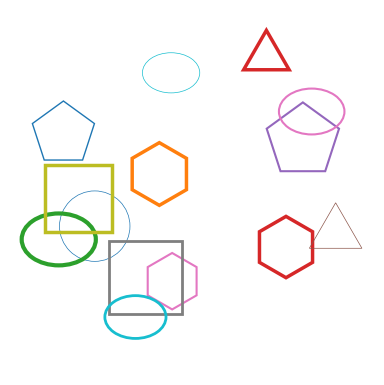[{"shape": "circle", "thickness": 0.5, "radius": 0.46, "center": [0.246, 0.413]}, {"shape": "pentagon", "thickness": 1, "radius": 0.42, "center": [0.165, 0.653]}, {"shape": "hexagon", "thickness": 2.5, "radius": 0.41, "center": [0.414, 0.548]}, {"shape": "oval", "thickness": 3, "radius": 0.48, "center": [0.153, 0.378]}, {"shape": "hexagon", "thickness": 2.5, "radius": 0.4, "center": [0.743, 0.358]}, {"shape": "triangle", "thickness": 2.5, "radius": 0.34, "center": [0.692, 0.853]}, {"shape": "pentagon", "thickness": 1.5, "radius": 0.49, "center": [0.787, 0.635]}, {"shape": "triangle", "thickness": 0.5, "radius": 0.39, "center": [0.872, 0.395]}, {"shape": "oval", "thickness": 1.5, "radius": 0.43, "center": [0.81, 0.71]}, {"shape": "hexagon", "thickness": 1.5, "radius": 0.37, "center": [0.447, 0.27]}, {"shape": "square", "thickness": 2, "radius": 0.47, "center": [0.378, 0.279]}, {"shape": "square", "thickness": 2.5, "radius": 0.43, "center": [0.204, 0.484]}, {"shape": "oval", "thickness": 2, "radius": 0.4, "center": [0.352, 0.177]}, {"shape": "oval", "thickness": 0.5, "radius": 0.37, "center": [0.444, 0.811]}]